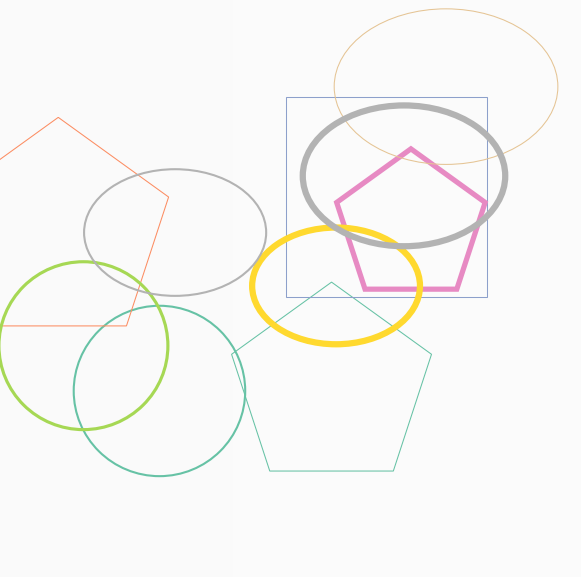[{"shape": "circle", "thickness": 1, "radius": 0.74, "center": [0.274, 0.322]}, {"shape": "pentagon", "thickness": 0.5, "radius": 0.9, "center": [0.57, 0.33]}, {"shape": "pentagon", "thickness": 0.5, "radius": 1.0, "center": [0.1, 0.596]}, {"shape": "square", "thickness": 0.5, "radius": 0.87, "center": [0.666, 0.658]}, {"shape": "pentagon", "thickness": 2.5, "radius": 0.67, "center": [0.707, 0.607]}, {"shape": "circle", "thickness": 1.5, "radius": 0.73, "center": [0.144, 0.401]}, {"shape": "oval", "thickness": 3, "radius": 0.72, "center": [0.578, 0.504]}, {"shape": "oval", "thickness": 0.5, "radius": 0.96, "center": [0.767, 0.849]}, {"shape": "oval", "thickness": 1, "radius": 0.78, "center": [0.301, 0.596]}, {"shape": "oval", "thickness": 3, "radius": 0.87, "center": [0.695, 0.695]}]